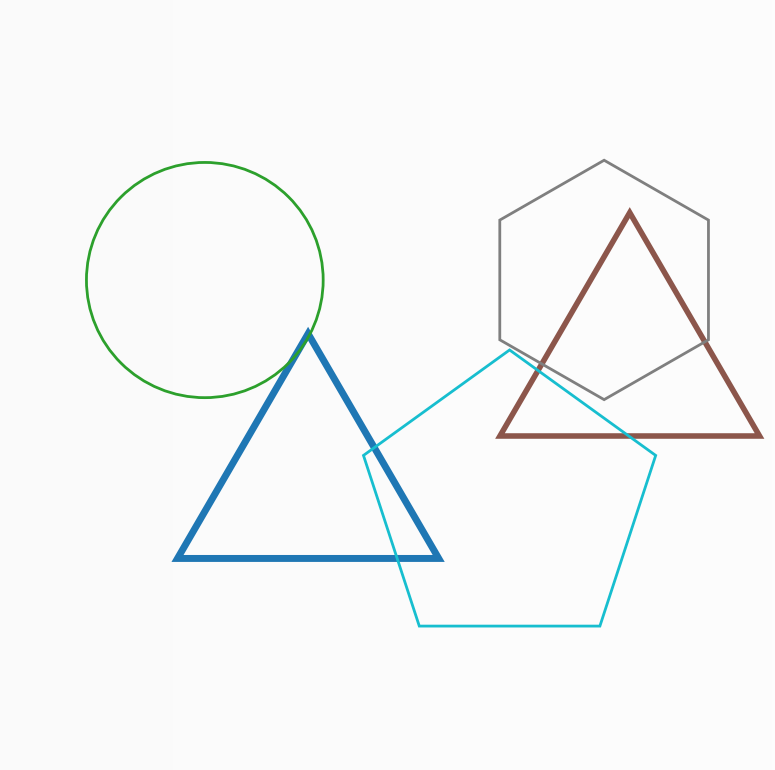[{"shape": "triangle", "thickness": 2.5, "radius": 0.97, "center": [0.398, 0.372]}, {"shape": "circle", "thickness": 1, "radius": 0.76, "center": [0.264, 0.636]}, {"shape": "triangle", "thickness": 2, "radius": 0.97, "center": [0.813, 0.53]}, {"shape": "hexagon", "thickness": 1, "radius": 0.78, "center": [0.78, 0.636]}, {"shape": "pentagon", "thickness": 1, "radius": 0.99, "center": [0.658, 0.347]}]